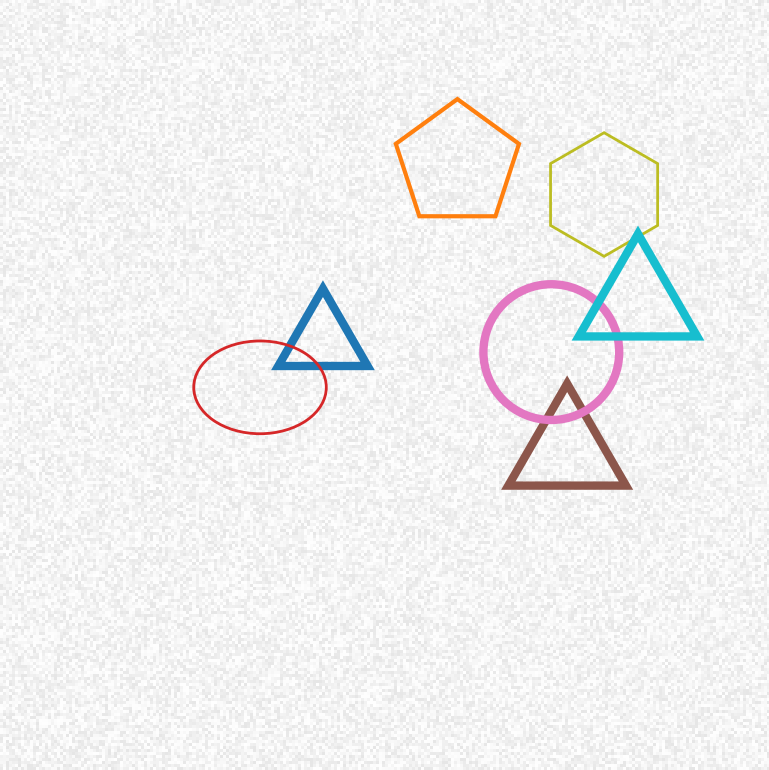[{"shape": "triangle", "thickness": 3, "radius": 0.33, "center": [0.419, 0.558]}, {"shape": "pentagon", "thickness": 1.5, "radius": 0.42, "center": [0.594, 0.787]}, {"shape": "oval", "thickness": 1, "radius": 0.43, "center": [0.338, 0.497]}, {"shape": "triangle", "thickness": 3, "radius": 0.44, "center": [0.737, 0.413]}, {"shape": "circle", "thickness": 3, "radius": 0.44, "center": [0.716, 0.543]}, {"shape": "hexagon", "thickness": 1, "radius": 0.4, "center": [0.785, 0.747]}, {"shape": "triangle", "thickness": 3, "radius": 0.44, "center": [0.829, 0.607]}]